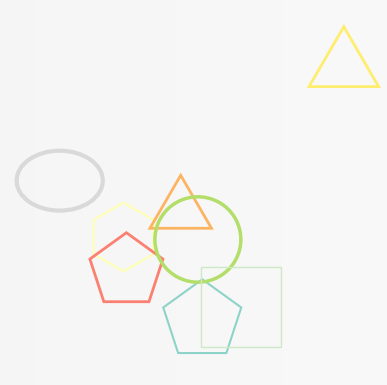[{"shape": "pentagon", "thickness": 1.5, "radius": 0.53, "center": [0.522, 0.169]}, {"shape": "hexagon", "thickness": 1.5, "radius": 0.45, "center": [0.319, 0.385]}, {"shape": "pentagon", "thickness": 2, "radius": 0.5, "center": [0.326, 0.297]}, {"shape": "triangle", "thickness": 2, "radius": 0.46, "center": [0.466, 0.453]}, {"shape": "circle", "thickness": 2.5, "radius": 0.55, "center": [0.511, 0.378]}, {"shape": "oval", "thickness": 3, "radius": 0.56, "center": [0.154, 0.531]}, {"shape": "square", "thickness": 1, "radius": 0.52, "center": [0.622, 0.203]}, {"shape": "triangle", "thickness": 2, "radius": 0.52, "center": [0.887, 0.827]}]